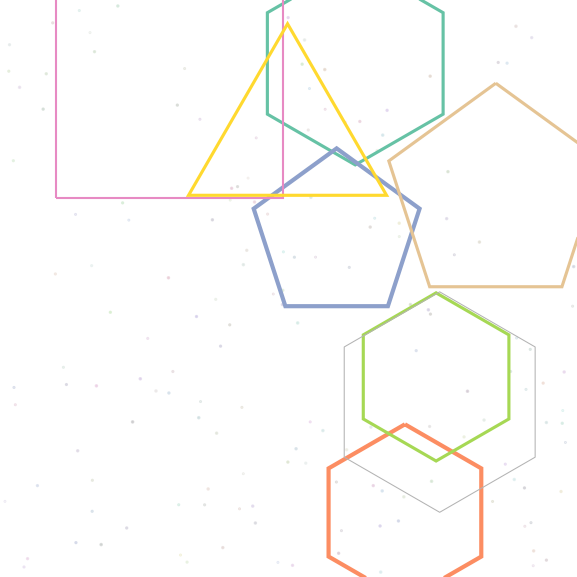[{"shape": "hexagon", "thickness": 1.5, "radius": 0.88, "center": [0.615, 0.889]}, {"shape": "hexagon", "thickness": 2, "radius": 0.76, "center": [0.701, 0.112]}, {"shape": "pentagon", "thickness": 2, "radius": 0.76, "center": [0.583, 0.591]}, {"shape": "square", "thickness": 1, "radius": 0.99, "center": [0.294, 0.854]}, {"shape": "hexagon", "thickness": 1.5, "radius": 0.73, "center": [0.755, 0.346]}, {"shape": "triangle", "thickness": 1.5, "radius": 0.99, "center": [0.498, 0.76]}, {"shape": "pentagon", "thickness": 1.5, "radius": 0.97, "center": [0.859, 0.66]}, {"shape": "hexagon", "thickness": 0.5, "radius": 0.95, "center": [0.761, 0.303]}]